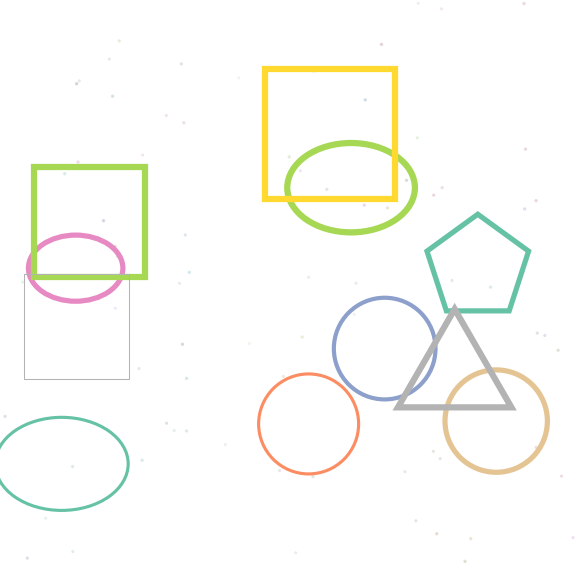[{"shape": "oval", "thickness": 1.5, "radius": 0.58, "center": [0.107, 0.196]}, {"shape": "pentagon", "thickness": 2.5, "radius": 0.46, "center": [0.827, 0.536]}, {"shape": "circle", "thickness": 1.5, "radius": 0.43, "center": [0.534, 0.265]}, {"shape": "circle", "thickness": 2, "radius": 0.44, "center": [0.666, 0.396]}, {"shape": "oval", "thickness": 2.5, "radius": 0.41, "center": [0.131, 0.535]}, {"shape": "square", "thickness": 3, "radius": 0.48, "center": [0.155, 0.615]}, {"shape": "oval", "thickness": 3, "radius": 0.55, "center": [0.608, 0.674]}, {"shape": "square", "thickness": 3, "radius": 0.56, "center": [0.571, 0.767]}, {"shape": "circle", "thickness": 2.5, "radius": 0.44, "center": [0.859, 0.27]}, {"shape": "square", "thickness": 0.5, "radius": 0.46, "center": [0.132, 0.434]}, {"shape": "triangle", "thickness": 3, "radius": 0.57, "center": [0.787, 0.35]}]